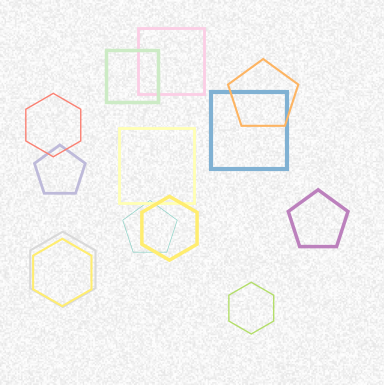[{"shape": "pentagon", "thickness": 0.5, "radius": 0.37, "center": [0.39, 0.405]}, {"shape": "square", "thickness": 2, "radius": 0.49, "center": [0.407, 0.57]}, {"shape": "pentagon", "thickness": 2, "radius": 0.35, "center": [0.156, 0.554]}, {"shape": "hexagon", "thickness": 1, "radius": 0.41, "center": [0.138, 0.675]}, {"shape": "square", "thickness": 3, "radius": 0.5, "center": [0.647, 0.661]}, {"shape": "pentagon", "thickness": 1.5, "radius": 0.48, "center": [0.684, 0.751]}, {"shape": "hexagon", "thickness": 1, "radius": 0.34, "center": [0.653, 0.2]}, {"shape": "square", "thickness": 2, "radius": 0.43, "center": [0.445, 0.842]}, {"shape": "hexagon", "thickness": 1.5, "radius": 0.49, "center": [0.163, 0.3]}, {"shape": "pentagon", "thickness": 2.5, "radius": 0.41, "center": [0.826, 0.425]}, {"shape": "square", "thickness": 2.5, "radius": 0.34, "center": [0.342, 0.802]}, {"shape": "hexagon", "thickness": 2.5, "radius": 0.41, "center": [0.44, 0.407]}, {"shape": "hexagon", "thickness": 1.5, "radius": 0.44, "center": [0.162, 0.292]}]